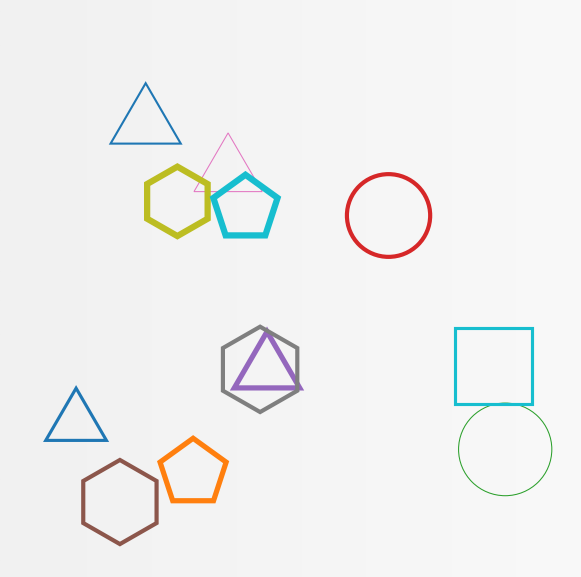[{"shape": "triangle", "thickness": 1.5, "radius": 0.3, "center": [0.131, 0.267]}, {"shape": "triangle", "thickness": 1, "radius": 0.35, "center": [0.251, 0.785]}, {"shape": "pentagon", "thickness": 2.5, "radius": 0.3, "center": [0.332, 0.18]}, {"shape": "circle", "thickness": 0.5, "radius": 0.4, "center": [0.869, 0.221]}, {"shape": "circle", "thickness": 2, "radius": 0.36, "center": [0.668, 0.626]}, {"shape": "triangle", "thickness": 2.5, "radius": 0.32, "center": [0.459, 0.36]}, {"shape": "hexagon", "thickness": 2, "radius": 0.36, "center": [0.206, 0.13]}, {"shape": "triangle", "thickness": 0.5, "radius": 0.34, "center": [0.392, 0.701]}, {"shape": "hexagon", "thickness": 2, "radius": 0.37, "center": [0.448, 0.36]}, {"shape": "hexagon", "thickness": 3, "radius": 0.3, "center": [0.305, 0.65]}, {"shape": "pentagon", "thickness": 3, "radius": 0.29, "center": [0.422, 0.638]}, {"shape": "square", "thickness": 1.5, "radius": 0.33, "center": [0.849, 0.365]}]